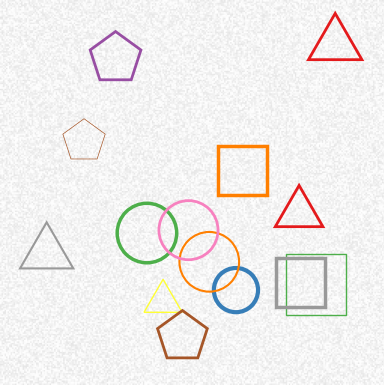[{"shape": "triangle", "thickness": 2, "radius": 0.4, "center": [0.871, 0.885]}, {"shape": "triangle", "thickness": 2, "radius": 0.36, "center": [0.777, 0.447]}, {"shape": "circle", "thickness": 3, "radius": 0.29, "center": [0.613, 0.247]}, {"shape": "circle", "thickness": 2.5, "radius": 0.39, "center": [0.382, 0.395]}, {"shape": "square", "thickness": 1, "radius": 0.4, "center": [0.821, 0.262]}, {"shape": "pentagon", "thickness": 2, "radius": 0.35, "center": [0.3, 0.849]}, {"shape": "square", "thickness": 2.5, "radius": 0.32, "center": [0.629, 0.557]}, {"shape": "circle", "thickness": 1.5, "radius": 0.39, "center": [0.544, 0.32]}, {"shape": "triangle", "thickness": 1, "radius": 0.29, "center": [0.424, 0.217]}, {"shape": "pentagon", "thickness": 2, "radius": 0.34, "center": [0.474, 0.125]}, {"shape": "pentagon", "thickness": 0.5, "radius": 0.29, "center": [0.218, 0.634]}, {"shape": "circle", "thickness": 2, "radius": 0.38, "center": [0.49, 0.402]}, {"shape": "triangle", "thickness": 1.5, "radius": 0.4, "center": [0.121, 0.343]}, {"shape": "square", "thickness": 2.5, "radius": 0.31, "center": [0.781, 0.266]}]